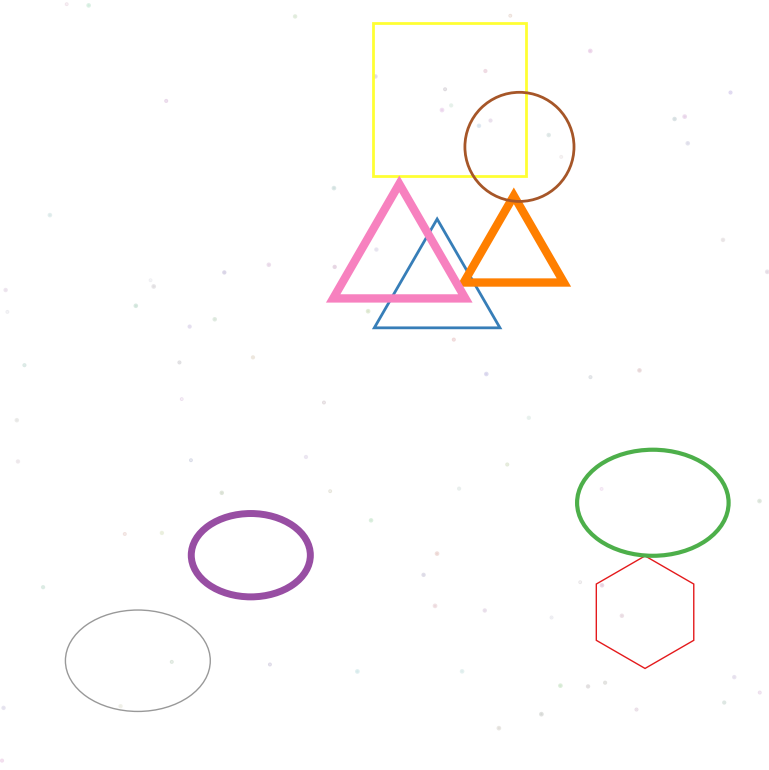[{"shape": "hexagon", "thickness": 0.5, "radius": 0.37, "center": [0.838, 0.205]}, {"shape": "triangle", "thickness": 1, "radius": 0.47, "center": [0.568, 0.621]}, {"shape": "oval", "thickness": 1.5, "radius": 0.49, "center": [0.848, 0.347]}, {"shape": "oval", "thickness": 2.5, "radius": 0.39, "center": [0.326, 0.279]}, {"shape": "triangle", "thickness": 3, "radius": 0.38, "center": [0.667, 0.671]}, {"shape": "square", "thickness": 1, "radius": 0.5, "center": [0.584, 0.871]}, {"shape": "circle", "thickness": 1, "radius": 0.35, "center": [0.675, 0.809]}, {"shape": "triangle", "thickness": 3, "radius": 0.5, "center": [0.519, 0.662]}, {"shape": "oval", "thickness": 0.5, "radius": 0.47, "center": [0.179, 0.142]}]